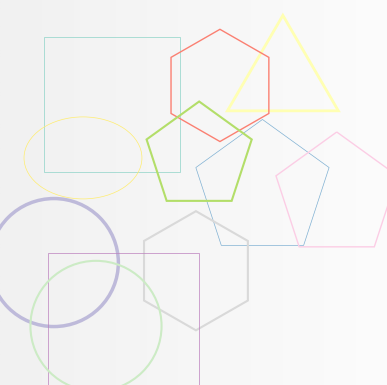[{"shape": "square", "thickness": 0.5, "radius": 0.88, "center": [0.289, 0.728]}, {"shape": "triangle", "thickness": 2, "radius": 0.83, "center": [0.73, 0.795]}, {"shape": "circle", "thickness": 2.5, "radius": 0.83, "center": [0.139, 0.318]}, {"shape": "hexagon", "thickness": 1, "radius": 0.73, "center": [0.568, 0.778]}, {"shape": "pentagon", "thickness": 0.5, "radius": 0.9, "center": [0.677, 0.509]}, {"shape": "pentagon", "thickness": 1.5, "radius": 0.71, "center": [0.514, 0.594]}, {"shape": "pentagon", "thickness": 1, "radius": 0.82, "center": [0.869, 0.492]}, {"shape": "hexagon", "thickness": 1.5, "radius": 0.77, "center": [0.506, 0.297]}, {"shape": "square", "thickness": 0.5, "radius": 0.97, "center": [0.319, 0.149]}, {"shape": "circle", "thickness": 1.5, "radius": 0.85, "center": [0.248, 0.153]}, {"shape": "oval", "thickness": 0.5, "radius": 0.76, "center": [0.214, 0.59]}]